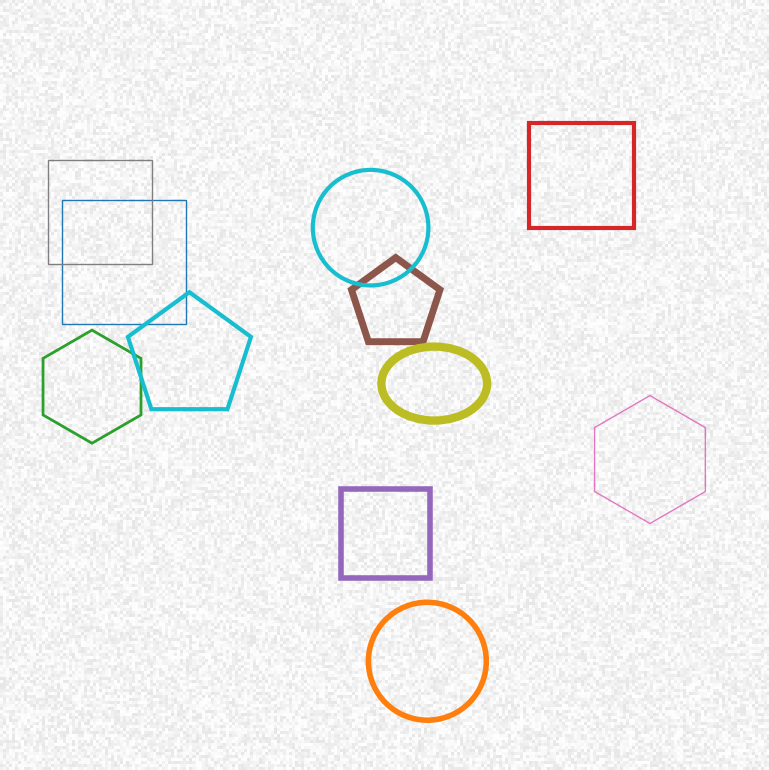[{"shape": "square", "thickness": 0.5, "radius": 0.4, "center": [0.161, 0.66]}, {"shape": "circle", "thickness": 2, "radius": 0.38, "center": [0.555, 0.141]}, {"shape": "hexagon", "thickness": 1, "radius": 0.37, "center": [0.119, 0.498]}, {"shape": "square", "thickness": 1.5, "radius": 0.34, "center": [0.755, 0.772]}, {"shape": "square", "thickness": 2, "radius": 0.29, "center": [0.501, 0.308]}, {"shape": "pentagon", "thickness": 2.5, "radius": 0.3, "center": [0.514, 0.605]}, {"shape": "hexagon", "thickness": 0.5, "radius": 0.42, "center": [0.844, 0.403]}, {"shape": "square", "thickness": 0.5, "radius": 0.34, "center": [0.13, 0.725]}, {"shape": "oval", "thickness": 3, "radius": 0.34, "center": [0.564, 0.502]}, {"shape": "circle", "thickness": 1.5, "radius": 0.38, "center": [0.481, 0.704]}, {"shape": "pentagon", "thickness": 1.5, "radius": 0.42, "center": [0.246, 0.537]}]